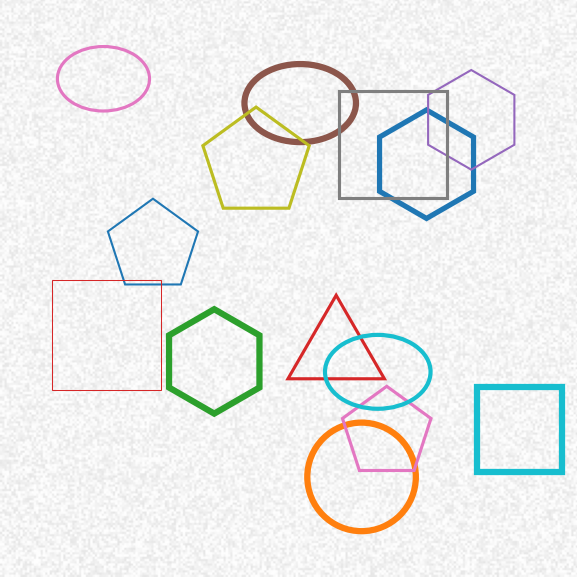[{"shape": "pentagon", "thickness": 1, "radius": 0.41, "center": [0.265, 0.573]}, {"shape": "hexagon", "thickness": 2.5, "radius": 0.47, "center": [0.739, 0.715]}, {"shape": "circle", "thickness": 3, "radius": 0.47, "center": [0.626, 0.173]}, {"shape": "hexagon", "thickness": 3, "radius": 0.45, "center": [0.371, 0.373]}, {"shape": "square", "thickness": 0.5, "radius": 0.47, "center": [0.184, 0.419]}, {"shape": "triangle", "thickness": 1.5, "radius": 0.48, "center": [0.582, 0.391]}, {"shape": "hexagon", "thickness": 1, "radius": 0.43, "center": [0.816, 0.792]}, {"shape": "oval", "thickness": 3, "radius": 0.48, "center": [0.52, 0.821]}, {"shape": "pentagon", "thickness": 1.5, "radius": 0.4, "center": [0.67, 0.25]}, {"shape": "oval", "thickness": 1.5, "radius": 0.4, "center": [0.179, 0.863]}, {"shape": "square", "thickness": 1.5, "radius": 0.46, "center": [0.68, 0.749]}, {"shape": "pentagon", "thickness": 1.5, "radius": 0.48, "center": [0.443, 0.717]}, {"shape": "oval", "thickness": 2, "radius": 0.46, "center": [0.654, 0.355]}, {"shape": "square", "thickness": 3, "radius": 0.37, "center": [0.899, 0.256]}]